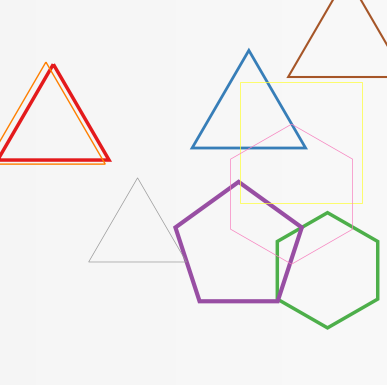[{"shape": "triangle", "thickness": 2.5, "radius": 0.83, "center": [0.138, 0.667]}, {"shape": "triangle", "thickness": 2, "radius": 0.85, "center": [0.642, 0.7]}, {"shape": "hexagon", "thickness": 2.5, "radius": 0.75, "center": [0.845, 0.298]}, {"shape": "pentagon", "thickness": 3, "radius": 0.86, "center": [0.616, 0.356]}, {"shape": "triangle", "thickness": 1, "radius": 0.88, "center": [0.119, 0.662]}, {"shape": "square", "thickness": 0.5, "radius": 0.79, "center": [0.777, 0.63]}, {"shape": "triangle", "thickness": 1.5, "radius": 0.88, "center": [0.895, 0.888]}, {"shape": "hexagon", "thickness": 0.5, "radius": 0.91, "center": [0.753, 0.496]}, {"shape": "triangle", "thickness": 0.5, "radius": 0.73, "center": [0.355, 0.392]}]